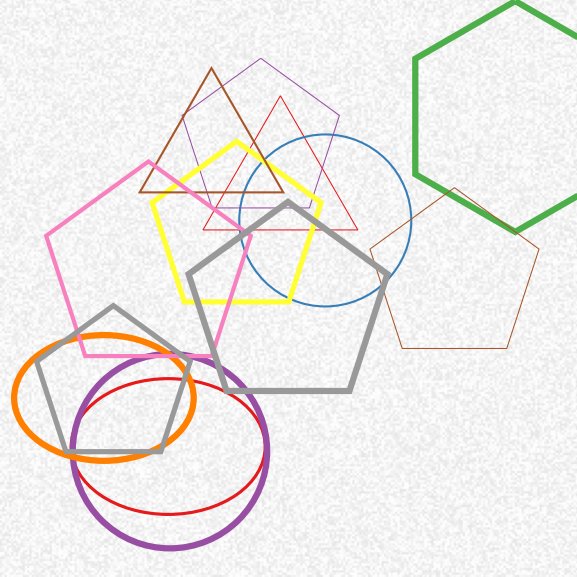[{"shape": "triangle", "thickness": 0.5, "radius": 0.77, "center": [0.486, 0.678]}, {"shape": "oval", "thickness": 1.5, "radius": 0.84, "center": [0.291, 0.226]}, {"shape": "circle", "thickness": 1, "radius": 0.74, "center": [0.563, 0.617]}, {"shape": "hexagon", "thickness": 3, "radius": 1.0, "center": [0.892, 0.797]}, {"shape": "circle", "thickness": 3, "radius": 0.84, "center": [0.294, 0.218]}, {"shape": "pentagon", "thickness": 0.5, "radius": 0.72, "center": [0.452, 0.755]}, {"shape": "oval", "thickness": 3, "radius": 0.78, "center": [0.18, 0.31]}, {"shape": "pentagon", "thickness": 2.5, "radius": 0.77, "center": [0.41, 0.601]}, {"shape": "triangle", "thickness": 1, "radius": 0.72, "center": [0.366, 0.738]}, {"shape": "pentagon", "thickness": 0.5, "radius": 0.77, "center": [0.787, 0.52]}, {"shape": "pentagon", "thickness": 2, "radius": 0.93, "center": [0.257, 0.533]}, {"shape": "pentagon", "thickness": 2.5, "radius": 0.7, "center": [0.196, 0.33]}, {"shape": "pentagon", "thickness": 3, "radius": 0.9, "center": [0.499, 0.469]}]